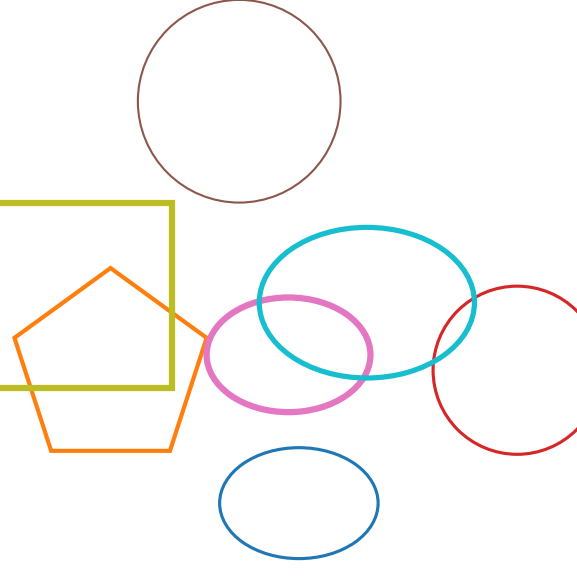[{"shape": "oval", "thickness": 1.5, "radius": 0.69, "center": [0.518, 0.128]}, {"shape": "pentagon", "thickness": 2, "radius": 0.87, "center": [0.191, 0.36]}, {"shape": "circle", "thickness": 1.5, "radius": 0.73, "center": [0.896, 0.358]}, {"shape": "circle", "thickness": 1, "radius": 0.88, "center": [0.414, 0.824]}, {"shape": "oval", "thickness": 3, "radius": 0.71, "center": [0.5, 0.385]}, {"shape": "square", "thickness": 3, "radius": 0.8, "center": [0.138, 0.487]}, {"shape": "oval", "thickness": 2.5, "radius": 0.93, "center": [0.635, 0.475]}]